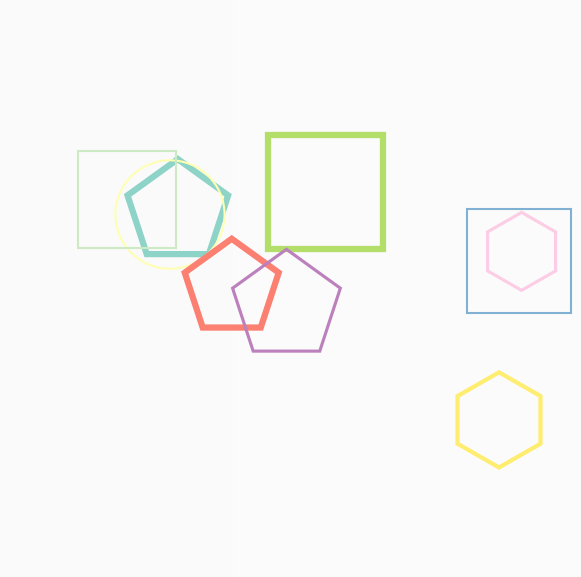[{"shape": "pentagon", "thickness": 3, "radius": 0.45, "center": [0.306, 0.633]}, {"shape": "circle", "thickness": 1, "radius": 0.47, "center": [0.292, 0.628]}, {"shape": "pentagon", "thickness": 3, "radius": 0.42, "center": [0.399, 0.501]}, {"shape": "square", "thickness": 1, "radius": 0.45, "center": [0.892, 0.547]}, {"shape": "square", "thickness": 3, "radius": 0.5, "center": [0.559, 0.667]}, {"shape": "hexagon", "thickness": 1.5, "radius": 0.34, "center": [0.897, 0.564]}, {"shape": "pentagon", "thickness": 1.5, "radius": 0.49, "center": [0.493, 0.47]}, {"shape": "square", "thickness": 1, "radius": 0.42, "center": [0.219, 0.654]}, {"shape": "hexagon", "thickness": 2, "radius": 0.41, "center": [0.859, 0.272]}]